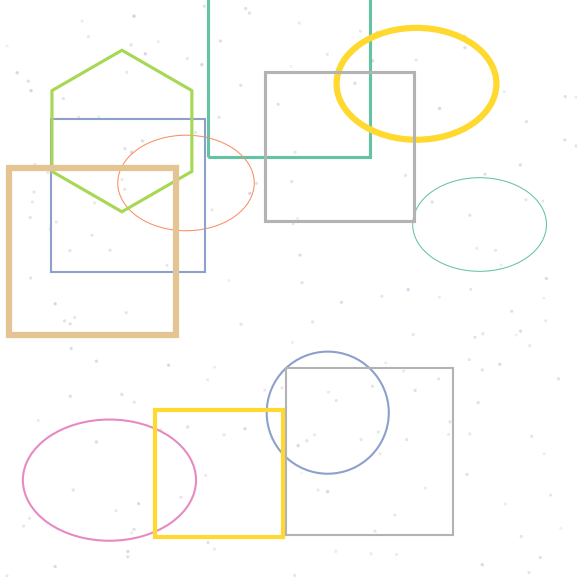[{"shape": "oval", "thickness": 0.5, "radius": 0.58, "center": [0.83, 0.61]}, {"shape": "square", "thickness": 1.5, "radius": 0.7, "center": [0.5, 0.867]}, {"shape": "oval", "thickness": 0.5, "radius": 0.59, "center": [0.322, 0.682]}, {"shape": "square", "thickness": 1, "radius": 0.67, "center": [0.221, 0.66]}, {"shape": "circle", "thickness": 1, "radius": 0.53, "center": [0.568, 0.285]}, {"shape": "oval", "thickness": 1, "radius": 0.75, "center": [0.19, 0.168]}, {"shape": "hexagon", "thickness": 1.5, "radius": 0.7, "center": [0.211, 0.772]}, {"shape": "square", "thickness": 2, "radius": 0.55, "center": [0.379, 0.179]}, {"shape": "oval", "thickness": 3, "radius": 0.69, "center": [0.721, 0.854]}, {"shape": "square", "thickness": 3, "radius": 0.72, "center": [0.161, 0.563]}, {"shape": "square", "thickness": 1.5, "radius": 0.64, "center": [0.588, 0.746]}, {"shape": "square", "thickness": 1, "radius": 0.72, "center": [0.64, 0.217]}]